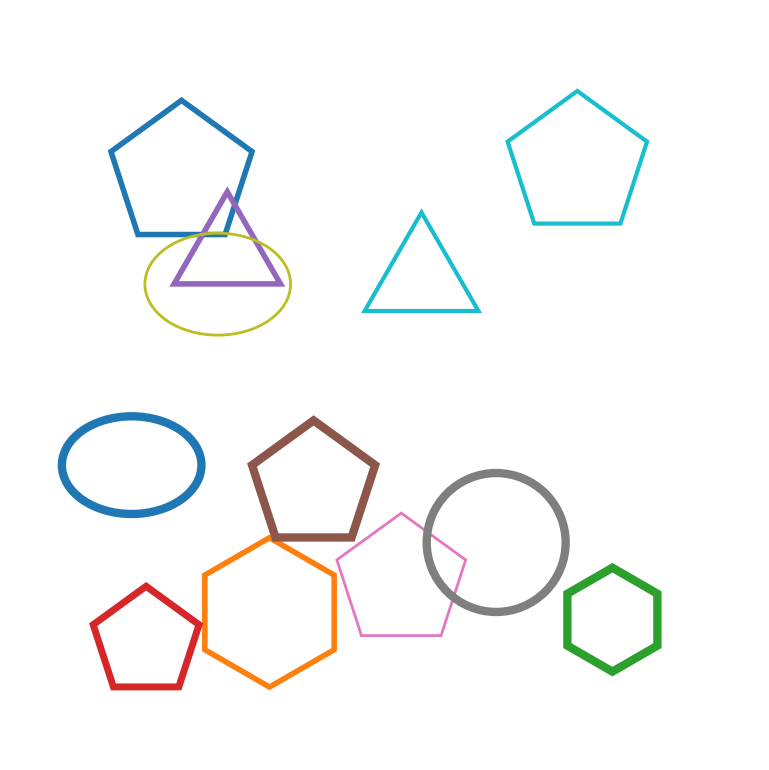[{"shape": "oval", "thickness": 3, "radius": 0.45, "center": [0.171, 0.396]}, {"shape": "pentagon", "thickness": 2, "radius": 0.48, "center": [0.236, 0.773]}, {"shape": "hexagon", "thickness": 2, "radius": 0.48, "center": [0.35, 0.205]}, {"shape": "hexagon", "thickness": 3, "radius": 0.34, "center": [0.795, 0.195]}, {"shape": "pentagon", "thickness": 2.5, "radius": 0.36, "center": [0.19, 0.166]}, {"shape": "triangle", "thickness": 2, "radius": 0.4, "center": [0.295, 0.671]}, {"shape": "pentagon", "thickness": 3, "radius": 0.42, "center": [0.407, 0.37]}, {"shape": "pentagon", "thickness": 1, "radius": 0.44, "center": [0.521, 0.246]}, {"shape": "circle", "thickness": 3, "radius": 0.45, "center": [0.644, 0.295]}, {"shape": "oval", "thickness": 1, "radius": 0.47, "center": [0.283, 0.631]}, {"shape": "pentagon", "thickness": 1.5, "radius": 0.48, "center": [0.75, 0.787]}, {"shape": "triangle", "thickness": 1.5, "radius": 0.43, "center": [0.547, 0.639]}]